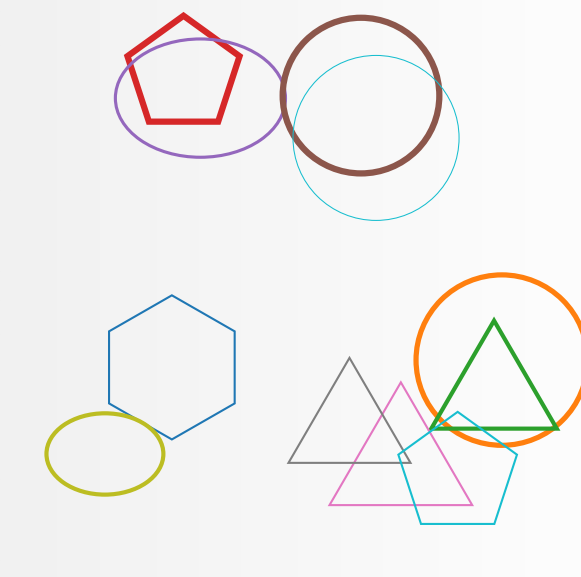[{"shape": "hexagon", "thickness": 1, "radius": 0.62, "center": [0.296, 0.363]}, {"shape": "circle", "thickness": 2.5, "radius": 0.74, "center": [0.863, 0.376]}, {"shape": "triangle", "thickness": 2, "radius": 0.62, "center": [0.85, 0.319]}, {"shape": "pentagon", "thickness": 3, "radius": 0.51, "center": [0.316, 0.87]}, {"shape": "oval", "thickness": 1.5, "radius": 0.73, "center": [0.345, 0.829]}, {"shape": "circle", "thickness": 3, "radius": 0.67, "center": [0.621, 0.834]}, {"shape": "triangle", "thickness": 1, "radius": 0.71, "center": [0.69, 0.195]}, {"shape": "triangle", "thickness": 1, "radius": 0.61, "center": [0.601, 0.258]}, {"shape": "oval", "thickness": 2, "radius": 0.5, "center": [0.181, 0.213]}, {"shape": "circle", "thickness": 0.5, "radius": 0.71, "center": [0.647, 0.76]}, {"shape": "pentagon", "thickness": 1, "radius": 0.54, "center": [0.787, 0.179]}]